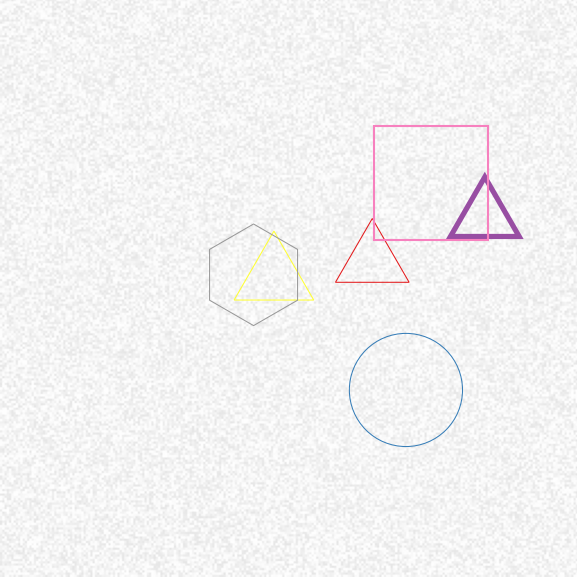[{"shape": "triangle", "thickness": 0.5, "radius": 0.37, "center": [0.645, 0.547]}, {"shape": "circle", "thickness": 0.5, "radius": 0.49, "center": [0.703, 0.324]}, {"shape": "triangle", "thickness": 2.5, "radius": 0.34, "center": [0.84, 0.624]}, {"shape": "triangle", "thickness": 0.5, "radius": 0.4, "center": [0.474, 0.519]}, {"shape": "square", "thickness": 1, "radius": 0.49, "center": [0.747, 0.682]}, {"shape": "hexagon", "thickness": 0.5, "radius": 0.44, "center": [0.439, 0.523]}]